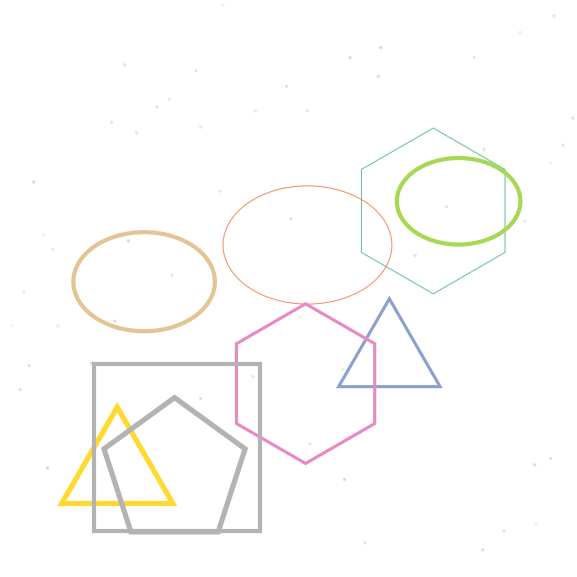[{"shape": "hexagon", "thickness": 0.5, "radius": 0.72, "center": [0.75, 0.634]}, {"shape": "oval", "thickness": 0.5, "radius": 0.73, "center": [0.532, 0.575]}, {"shape": "triangle", "thickness": 1.5, "radius": 0.51, "center": [0.674, 0.38]}, {"shape": "hexagon", "thickness": 1.5, "radius": 0.69, "center": [0.529, 0.335]}, {"shape": "oval", "thickness": 2, "radius": 0.53, "center": [0.794, 0.651]}, {"shape": "triangle", "thickness": 2.5, "radius": 0.56, "center": [0.203, 0.183]}, {"shape": "oval", "thickness": 2, "radius": 0.61, "center": [0.25, 0.511]}, {"shape": "square", "thickness": 2, "radius": 0.72, "center": [0.307, 0.224]}, {"shape": "pentagon", "thickness": 2.5, "radius": 0.64, "center": [0.302, 0.182]}]